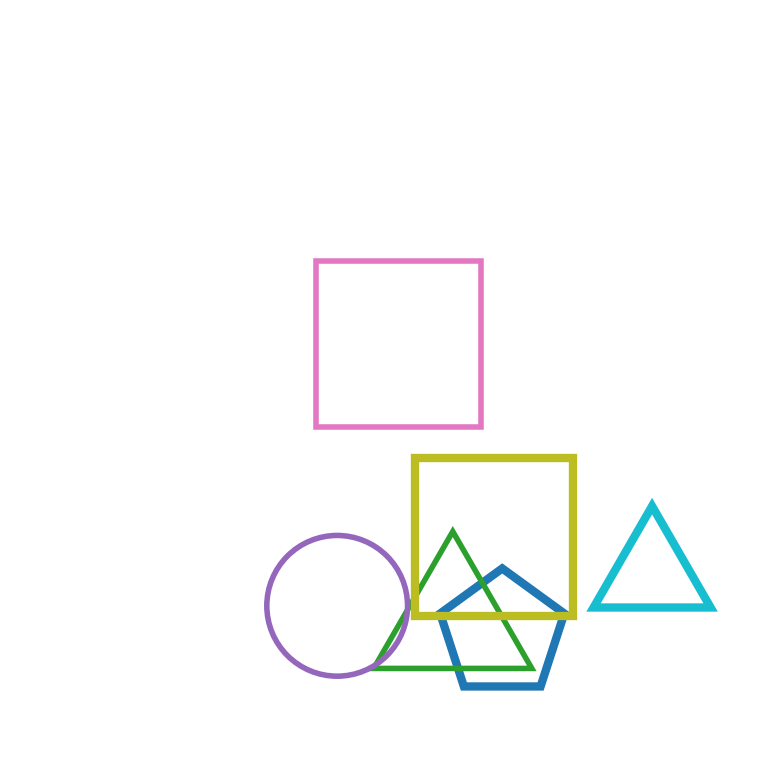[{"shape": "pentagon", "thickness": 3, "radius": 0.42, "center": [0.652, 0.177]}, {"shape": "triangle", "thickness": 2, "radius": 0.59, "center": [0.588, 0.191]}, {"shape": "circle", "thickness": 2, "radius": 0.46, "center": [0.438, 0.213]}, {"shape": "square", "thickness": 2, "radius": 0.54, "center": [0.518, 0.553]}, {"shape": "square", "thickness": 3, "radius": 0.51, "center": [0.641, 0.303]}, {"shape": "triangle", "thickness": 3, "radius": 0.44, "center": [0.847, 0.255]}]